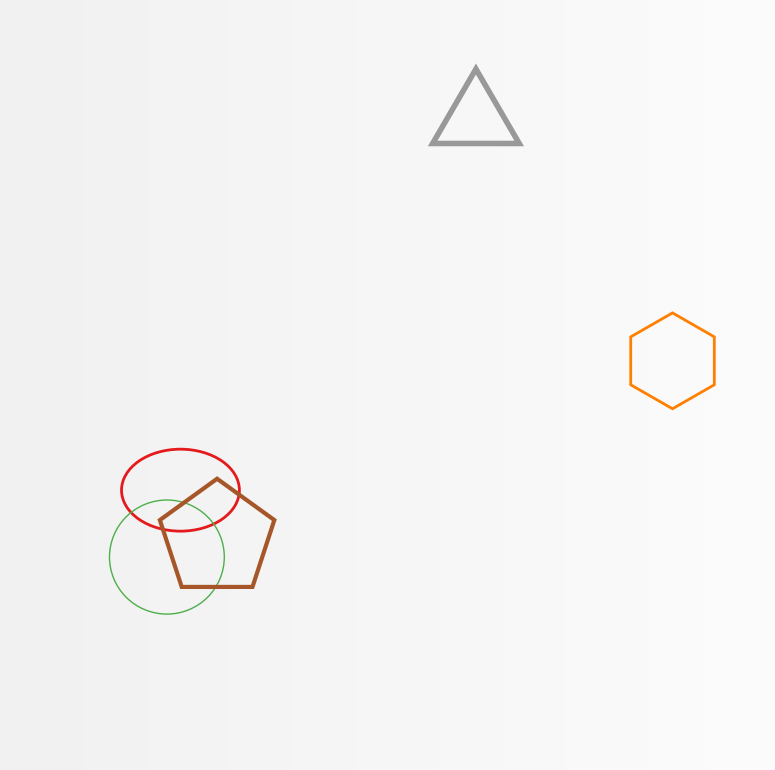[{"shape": "oval", "thickness": 1, "radius": 0.38, "center": [0.233, 0.363]}, {"shape": "circle", "thickness": 0.5, "radius": 0.37, "center": [0.215, 0.277]}, {"shape": "hexagon", "thickness": 1, "radius": 0.31, "center": [0.868, 0.531]}, {"shape": "pentagon", "thickness": 1.5, "radius": 0.39, "center": [0.28, 0.301]}, {"shape": "triangle", "thickness": 2, "radius": 0.32, "center": [0.614, 0.846]}]